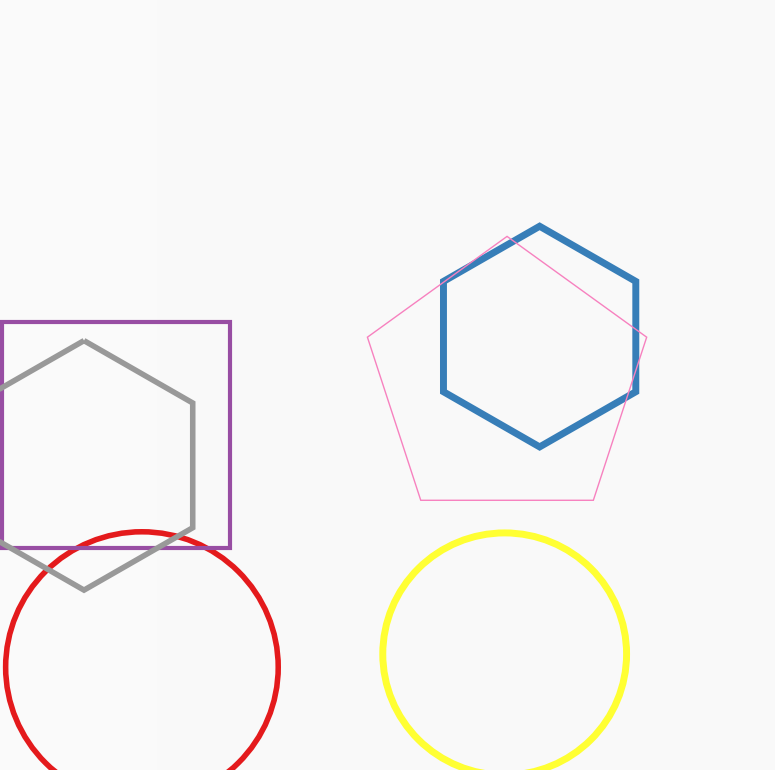[{"shape": "circle", "thickness": 2, "radius": 0.88, "center": [0.183, 0.134]}, {"shape": "hexagon", "thickness": 2.5, "radius": 0.72, "center": [0.696, 0.563]}, {"shape": "square", "thickness": 1.5, "radius": 0.73, "center": [0.149, 0.435]}, {"shape": "circle", "thickness": 2.5, "radius": 0.79, "center": [0.651, 0.151]}, {"shape": "pentagon", "thickness": 0.5, "radius": 0.95, "center": [0.654, 0.504]}, {"shape": "hexagon", "thickness": 2, "radius": 0.81, "center": [0.108, 0.396]}]